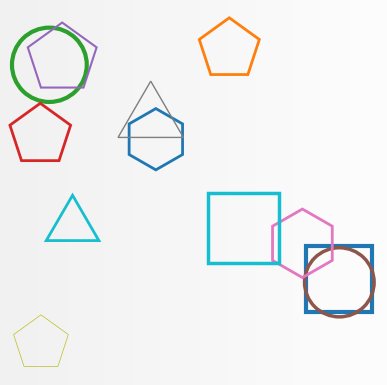[{"shape": "hexagon", "thickness": 2, "radius": 0.4, "center": [0.402, 0.638]}, {"shape": "square", "thickness": 3, "radius": 0.43, "center": [0.875, 0.275]}, {"shape": "pentagon", "thickness": 2, "radius": 0.41, "center": [0.592, 0.872]}, {"shape": "circle", "thickness": 3, "radius": 0.48, "center": [0.127, 0.832]}, {"shape": "pentagon", "thickness": 2, "radius": 0.41, "center": [0.104, 0.649]}, {"shape": "pentagon", "thickness": 1.5, "radius": 0.47, "center": [0.161, 0.848]}, {"shape": "circle", "thickness": 2.5, "radius": 0.45, "center": [0.876, 0.267]}, {"shape": "hexagon", "thickness": 2, "radius": 0.44, "center": [0.78, 0.368]}, {"shape": "triangle", "thickness": 1, "radius": 0.49, "center": [0.389, 0.692]}, {"shape": "pentagon", "thickness": 0.5, "radius": 0.37, "center": [0.106, 0.108]}, {"shape": "triangle", "thickness": 2, "radius": 0.39, "center": [0.187, 0.414]}, {"shape": "square", "thickness": 2.5, "radius": 0.46, "center": [0.629, 0.408]}]